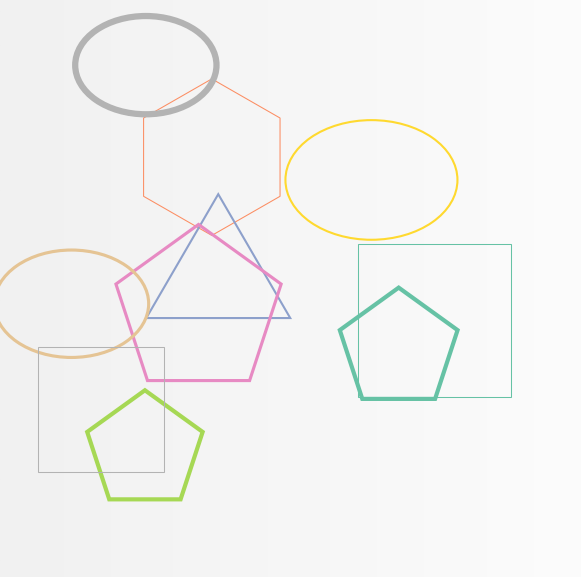[{"shape": "pentagon", "thickness": 2, "radius": 0.53, "center": [0.686, 0.395]}, {"shape": "square", "thickness": 0.5, "radius": 0.66, "center": [0.748, 0.444]}, {"shape": "hexagon", "thickness": 0.5, "radius": 0.68, "center": [0.364, 0.727]}, {"shape": "triangle", "thickness": 1, "radius": 0.72, "center": [0.375, 0.52]}, {"shape": "pentagon", "thickness": 1.5, "radius": 0.75, "center": [0.342, 0.461]}, {"shape": "pentagon", "thickness": 2, "radius": 0.52, "center": [0.249, 0.219]}, {"shape": "oval", "thickness": 1, "radius": 0.74, "center": [0.639, 0.688]}, {"shape": "oval", "thickness": 1.5, "radius": 0.66, "center": [0.123, 0.473]}, {"shape": "oval", "thickness": 3, "radius": 0.61, "center": [0.251, 0.886]}, {"shape": "square", "thickness": 0.5, "radius": 0.54, "center": [0.174, 0.291]}]